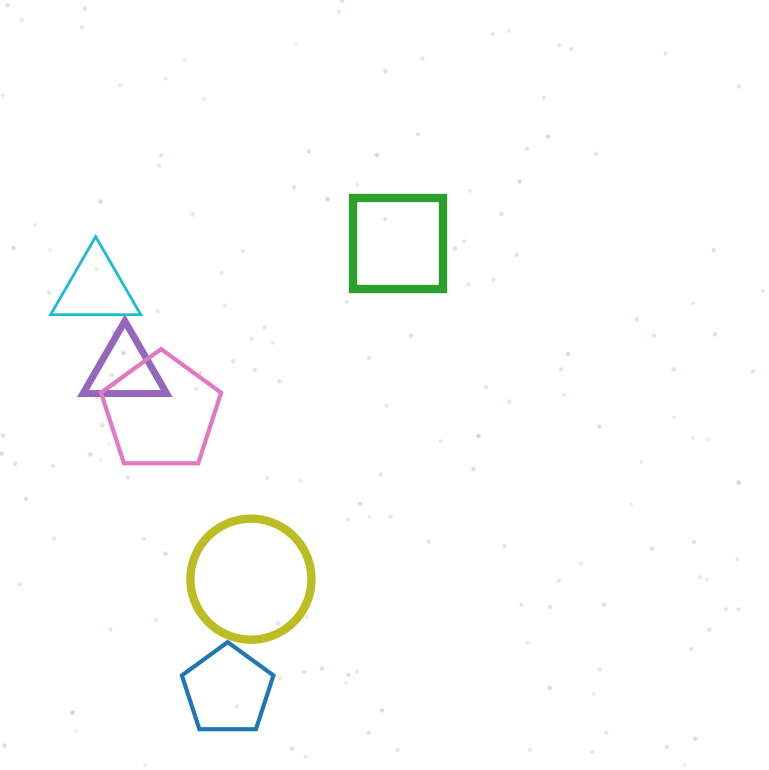[{"shape": "pentagon", "thickness": 1.5, "radius": 0.31, "center": [0.296, 0.104]}, {"shape": "square", "thickness": 3, "radius": 0.29, "center": [0.517, 0.684]}, {"shape": "triangle", "thickness": 2.5, "radius": 0.31, "center": [0.162, 0.52]}, {"shape": "pentagon", "thickness": 1.5, "radius": 0.41, "center": [0.209, 0.465]}, {"shape": "circle", "thickness": 3, "radius": 0.39, "center": [0.326, 0.248]}, {"shape": "triangle", "thickness": 1, "radius": 0.34, "center": [0.124, 0.625]}]